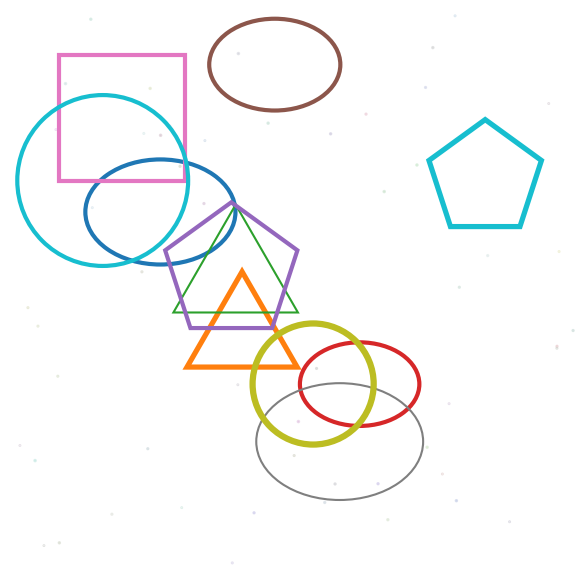[{"shape": "oval", "thickness": 2, "radius": 0.65, "center": [0.278, 0.632]}, {"shape": "triangle", "thickness": 2.5, "radius": 0.55, "center": [0.419, 0.419]}, {"shape": "triangle", "thickness": 1, "radius": 0.62, "center": [0.408, 0.52]}, {"shape": "oval", "thickness": 2, "radius": 0.52, "center": [0.623, 0.334]}, {"shape": "pentagon", "thickness": 2, "radius": 0.6, "center": [0.401, 0.528]}, {"shape": "oval", "thickness": 2, "radius": 0.57, "center": [0.476, 0.887]}, {"shape": "square", "thickness": 2, "radius": 0.55, "center": [0.211, 0.795]}, {"shape": "oval", "thickness": 1, "radius": 0.72, "center": [0.588, 0.234]}, {"shape": "circle", "thickness": 3, "radius": 0.52, "center": [0.542, 0.334]}, {"shape": "circle", "thickness": 2, "radius": 0.74, "center": [0.178, 0.687]}, {"shape": "pentagon", "thickness": 2.5, "radius": 0.51, "center": [0.84, 0.69]}]